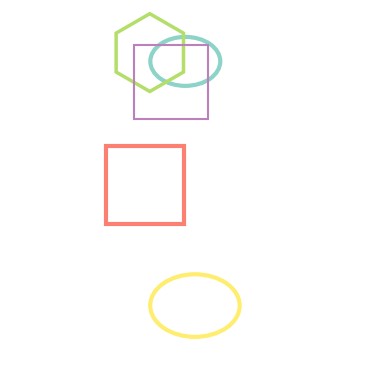[{"shape": "oval", "thickness": 3, "radius": 0.45, "center": [0.481, 0.841]}, {"shape": "square", "thickness": 3, "radius": 0.51, "center": [0.376, 0.52]}, {"shape": "hexagon", "thickness": 2.5, "radius": 0.5, "center": [0.389, 0.863]}, {"shape": "square", "thickness": 1.5, "radius": 0.48, "center": [0.445, 0.787]}, {"shape": "oval", "thickness": 3, "radius": 0.58, "center": [0.506, 0.206]}]